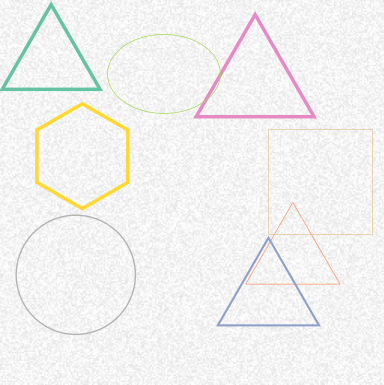[{"shape": "triangle", "thickness": 2.5, "radius": 0.73, "center": [0.133, 0.841]}, {"shape": "triangle", "thickness": 0.5, "radius": 0.71, "center": [0.761, 0.333]}, {"shape": "triangle", "thickness": 1.5, "radius": 0.76, "center": [0.697, 0.231]}, {"shape": "triangle", "thickness": 2.5, "radius": 0.88, "center": [0.663, 0.785]}, {"shape": "oval", "thickness": 0.5, "radius": 0.73, "center": [0.426, 0.808]}, {"shape": "hexagon", "thickness": 2.5, "radius": 0.68, "center": [0.214, 0.594]}, {"shape": "square", "thickness": 0.5, "radius": 0.68, "center": [0.831, 0.528]}, {"shape": "circle", "thickness": 1, "radius": 0.77, "center": [0.197, 0.286]}]